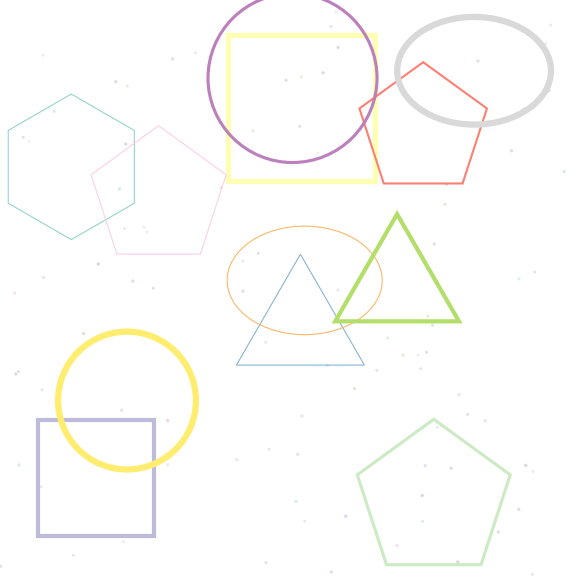[{"shape": "hexagon", "thickness": 0.5, "radius": 0.63, "center": [0.123, 0.71]}, {"shape": "square", "thickness": 2.5, "radius": 0.63, "center": [0.522, 0.812]}, {"shape": "square", "thickness": 2, "radius": 0.5, "center": [0.166, 0.171]}, {"shape": "pentagon", "thickness": 1, "radius": 0.58, "center": [0.733, 0.775]}, {"shape": "triangle", "thickness": 0.5, "radius": 0.64, "center": [0.52, 0.431]}, {"shape": "oval", "thickness": 0.5, "radius": 0.67, "center": [0.528, 0.514]}, {"shape": "triangle", "thickness": 2, "radius": 0.62, "center": [0.688, 0.505]}, {"shape": "pentagon", "thickness": 0.5, "radius": 0.61, "center": [0.275, 0.659]}, {"shape": "oval", "thickness": 3, "radius": 0.67, "center": [0.821, 0.877]}, {"shape": "circle", "thickness": 1.5, "radius": 0.73, "center": [0.507, 0.864]}, {"shape": "pentagon", "thickness": 1.5, "radius": 0.7, "center": [0.751, 0.134]}, {"shape": "circle", "thickness": 3, "radius": 0.6, "center": [0.22, 0.306]}]